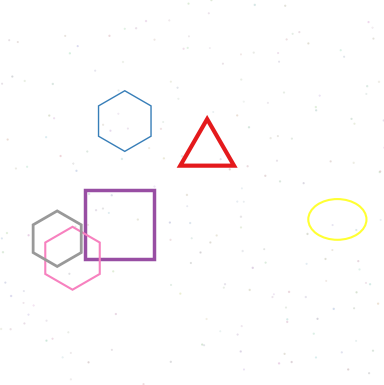[{"shape": "triangle", "thickness": 3, "radius": 0.4, "center": [0.538, 0.61]}, {"shape": "hexagon", "thickness": 1, "radius": 0.39, "center": [0.324, 0.686]}, {"shape": "square", "thickness": 2.5, "radius": 0.45, "center": [0.311, 0.416]}, {"shape": "oval", "thickness": 1.5, "radius": 0.38, "center": [0.876, 0.43]}, {"shape": "hexagon", "thickness": 1.5, "radius": 0.41, "center": [0.188, 0.329]}, {"shape": "hexagon", "thickness": 2, "radius": 0.36, "center": [0.149, 0.38]}]